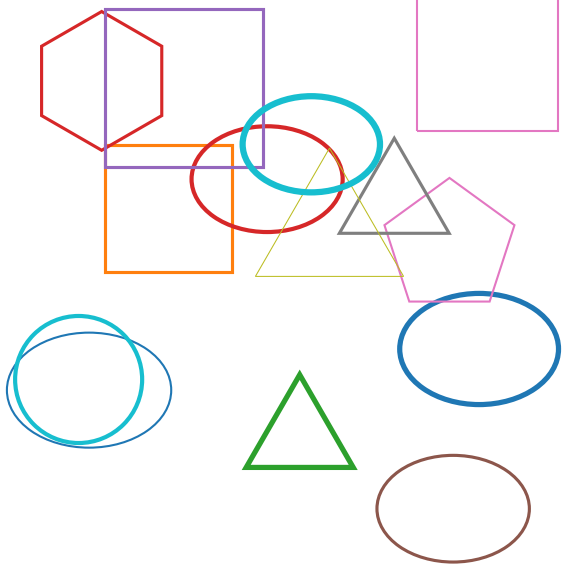[{"shape": "oval", "thickness": 2.5, "radius": 0.69, "center": [0.83, 0.395]}, {"shape": "oval", "thickness": 1, "radius": 0.71, "center": [0.154, 0.324]}, {"shape": "square", "thickness": 1.5, "radius": 0.55, "center": [0.292, 0.639]}, {"shape": "triangle", "thickness": 2.5, "radius": 0.53, "center": [0.519, 0.243]}, {"shape": "oval", "thickness": 2, "radius": 0.65, "center": [0.463, 0.689]}, {"shape": "hexagon", "thickness": 1.5, "radius": 0.6, "center": [0.176, 0.859]}, {"shape": "square", "thickness": 1.5, "radius": 0.68, "center": [0.319, 0.847]}, {"shape": "oval", "thickness": 1.5, "radius": 0.66, "center": [0.785, 0.118]}, {"shape": "pentagon", "thickness": 1, "radius": 0.59, "center": [0.778, 0.573]}, {"shape": "square", "thickness": 1, "radius": 0.61, "center": [0.844, 0.895]}, {"shape": "triangle", "thickness": 1.5, "radius": 0.55, "center": [0.683, 0.65]}, {"shape": "triangle", "thickness": 0.5, "radius": 0.74, "center": [0.571, 0.595]}, {"shape": "circle", "thickness": 2, "radius": 0.55, "center": [0.136, 0.342]}, {"shape": "oval", "thickness": 3, "radius": 0.59, "center": [0.539, 0.749]}]